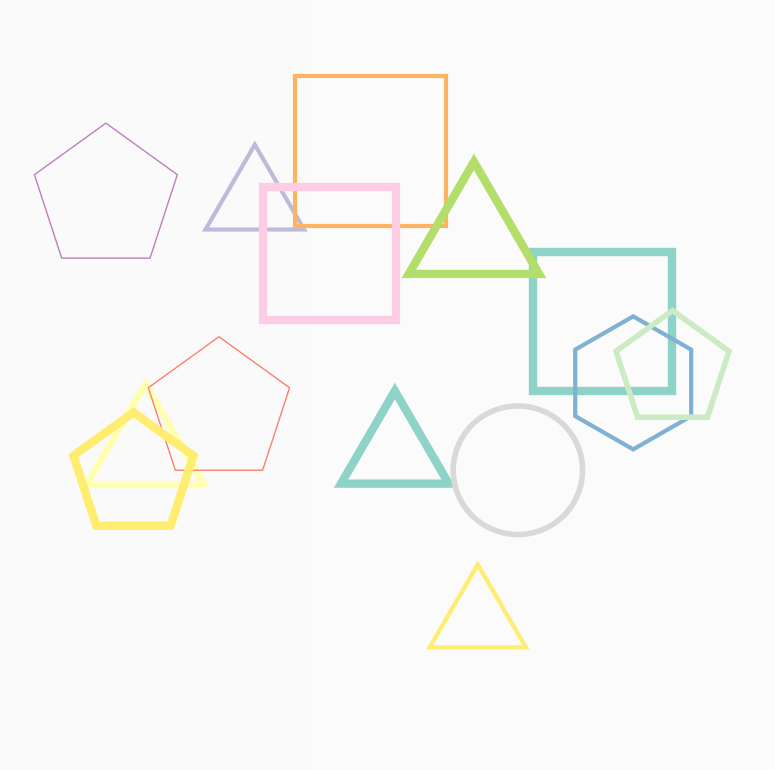[{"shape": "triangle", "thickness": 3, "radius": 0.4, "center": [0.51, 0.412]}, {"shape": "square", "thickness": 3, "radius": 0.45, "center": [0.778, 0.583]}, {"shape": "triangle", "thickness": 2.5, "radius": 0.44, "center": [0.188, 0.414]}, {"shape": "triangle", "thickness": 1.5, "radius": 0.37, "center": [0.329, 0.739]}, {"shape": "pentagon", "thickness": 0.5, "radius": 0.48, "center": [0.283, 0.467]}, {"shape": "hexagon", "thickness": 1.5, "radius": 0.43, "center": [0.817, 0.503]}, {"shape": "square", "thickness": 1.5, "radius": 0.49, "center": [0.478, 0.804]}, {"shape": "triangle", "thickness": 3, "radius": 0.49, "center": [0.612, 0.693]}, {"shape": "square", "thickness": 3, "radius": 0.43, "center": [0.425, 0.671]}, {"shape": "circle", "thickness": 2, "radius": 0.42, "center": [0.668, 0.389]}, {"shape": "pentagon", "thickness": 0.5, "radius": 0.48, "center": [0.137, 0.743]}, {"shape": "pentagon", "thickness": 2, "radius": 0.38, "center": [0.868, 0.52]}, {"shape": "pentagon", "thickness": 3, "radius": 0.41, "center": [0.172, 0.383]}, {"shape": "triangle", "thickness": 1.5, "radius": 0.36, "center": [0.616, 0.195]}]